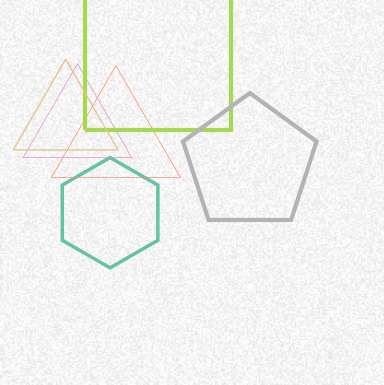[{"shape": "hexagon", "thickness": 2.5, "radius": 0.72, "center": [0.286, 0.448]}, {"shape": "triangle", "thickness": 0.5, "radius": 0.97, "center": [0.301, 0.636]}, {"shape": "triangle", "thickness": 0.5, "radius": 0.81, "center": [0.201, 0.672]}, {"shape": "square", "thickness": 3, "radius": 0.95, "center": [0.411, 0.853]}, {"shape": "triangle", "thickness": 1, "radius": 0.79, "center": [0.171, 0.689]}, {"shape": "pentagon", "thickness": 3, "radius": 0.91, "center": [0.649, 0.576]}]